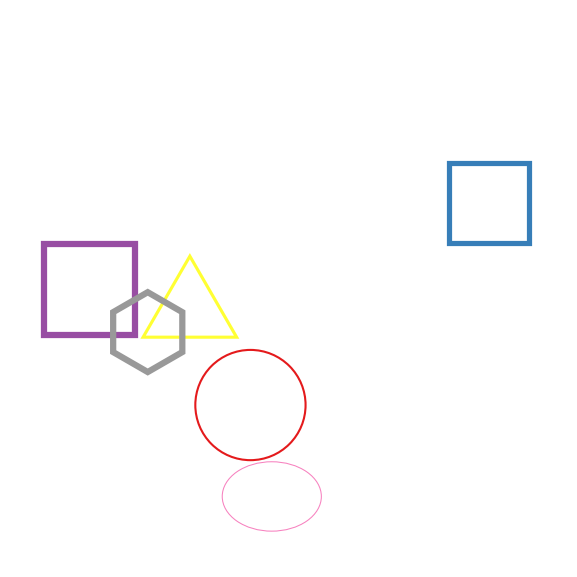[{"shape": "circle", "thickness": 1, "radius": 0.48, "center": [0.434, 0.298]}, {"shape": "square", "thickness": 2.5, "radius": 0.35, "center": [0.847, 0.647]}, {"shape": "square", "thickness": 3, "radius": 0.39, "center": [0.156, 0.498]}, {"shape": "triangle", "thickness": 1.5, "radius": 0.47, "center": [0.329, 0.462]}, {"shape": "oval", "thickness": 0.5, "radius": 0.43, "center": [0.471, 0.139]}, {"shape": "hexagon", "thickness": 3, "radius": 0.35, "center": [0.256, 0.424]}]